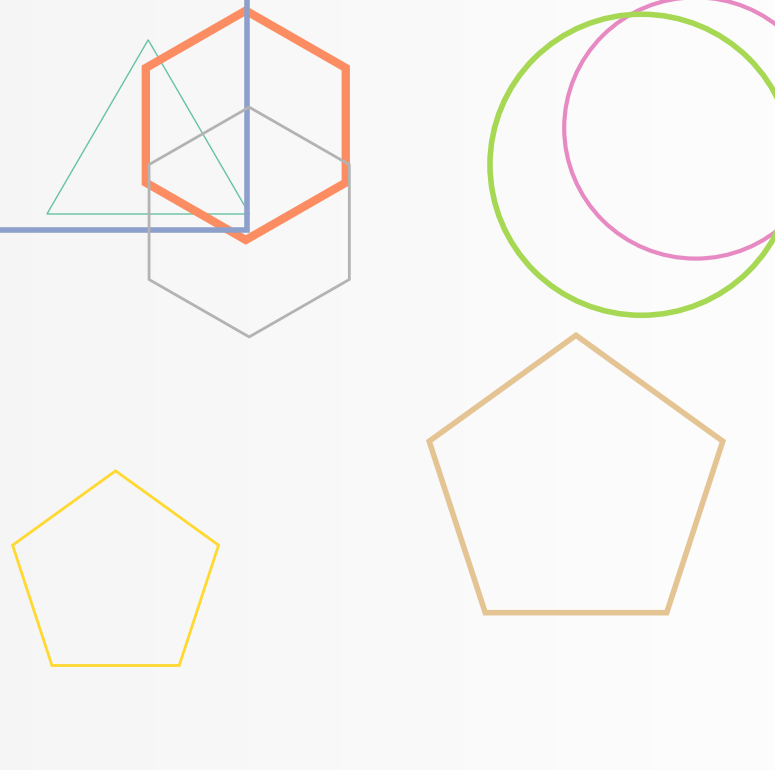[{"shape": "triangle", "thickness": 0.5, "radius": 0.75, "center": [0.191, 0.797]}, {"shape": "hexagon", "thickness": 3, "radius": 0.74, "center": [0.317, 0.837]}, {"shape": "square", "thickness": 2, "radius": 0.91, "center": [0.137, 0.883]}, {"shape": "circle", "thickness": 1.5, "radius": 0.85, "center": [0.898, 0.834]}, {"shape": "circle", "thickness": 2, "radius": 0.98, "center": [0.828, 0.786]}, {"shape": "pentagon", "thickness": 1, "radius": 0.7, "center": [0.149, 0.249]}, {"shape": "pentagon", "thickness": 2, "radius": 1.0, "center": [0.743, 0.365]}, {"shape": "hexagon", "thickness": 1, "radius": 0.75, "center": [0.322, 0.712]}]